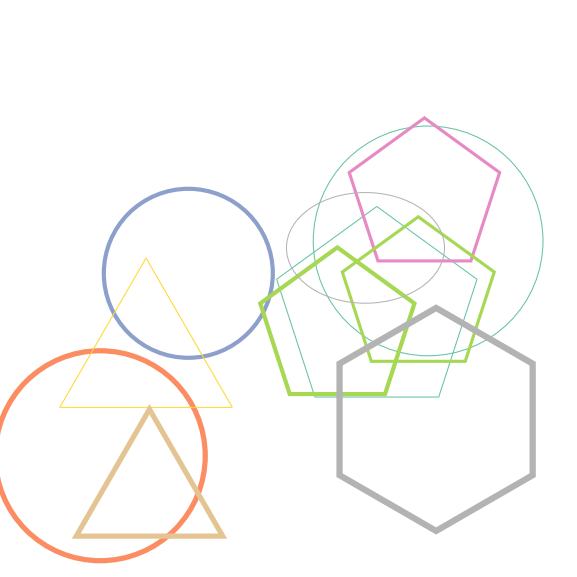[{"shape": "pentagon", "thickness": 0.5, "radius": 0.91, "center": [0.653, 0.459]}, {"shape": "circle", "thickness": 0.5, "radius": 0.99, "center": [0.741, 0.582]}, {"shape": "circle", "thickness": 2.5, "radius": 0.91, "center": [0.174, 0.21]}, {"shape": "circle", "thickness": 2, "radius": 0.73, "center": [0.326, 0.526]}, {"shape": "pentagon", "thickness": 1.5, "radius": 0.68, "center": [0.735, 0.658]}, {"shape": "pentagon", "thickness": 2, "radius": 0.7, "center": [0.584, 0.43]}, {"shape": "pentagon", "thickness": 1.5, "radius": 0.69, "center": [0.724, 0.485]}, {"shape": "triangle", "thickness": 0.5, "radius": 0.86, "center": [0.253, 0.38]}, {"shape": "triangle", "thickness": 2.5, "radius": 0.73, "center": [0.259, 0.144]}, {"shape": "hexagon", "thickness": 3, "radius": 0.97, "center": [0.755, 0.273]}, {"shape": "oval", "thickness": 0.5, "radius": 0.68, "center": [0.633, 0.57]}]